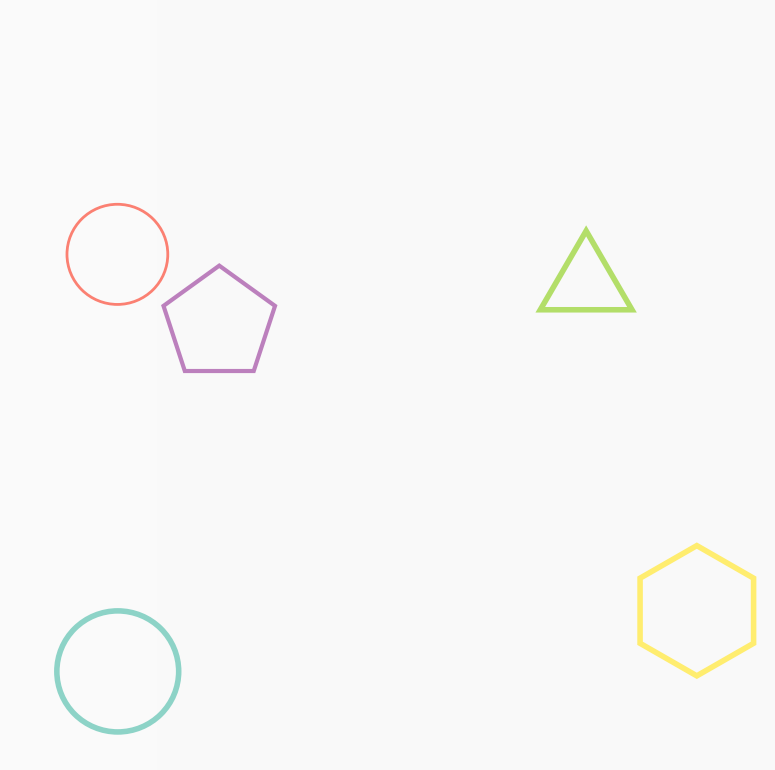[{"shape": "circle", "thickness": 2, "radius": 0.39, "center": [0.152, 0.128]}, {"shape": "circle", "thickness": 1, "radius": 0.33, "center": [0.151, 0.67]}, {"shape": "triangle", "thickness": 2, "radius": 0.34, "center": [0.756, 0.632]}, {"shape": "pentagon", "thickness": 1.5, "radius": 0.38, "center": [0.283, 0.579]}, {"shape": "hexagon", "thickness": 2, "radius": 0.42, "center": [0.899, 0.207]}]